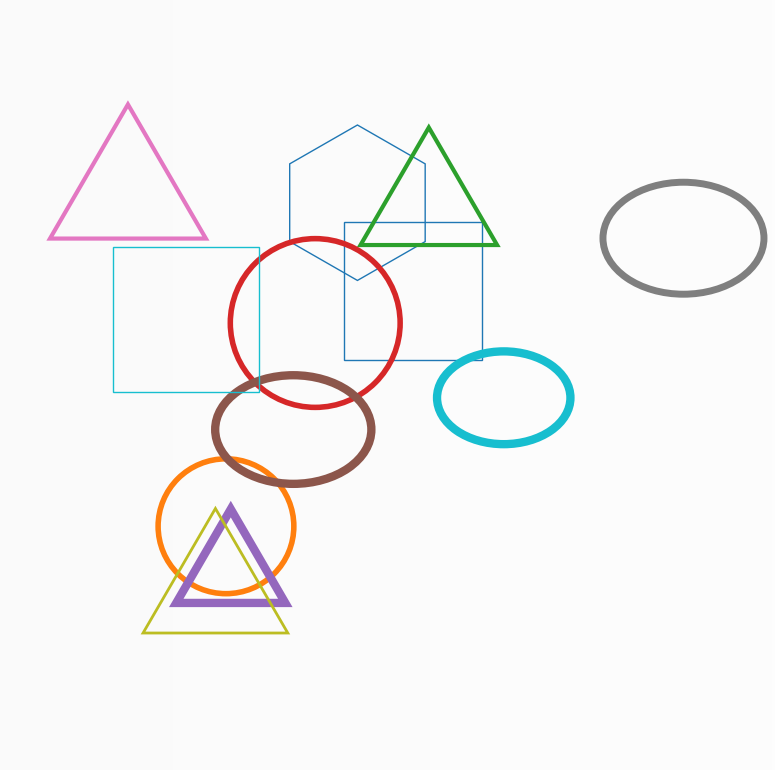[{"shape": "hexagon", "thickness": 0.5, "radius": 0.5, "center": [0.461, 0.737]}, {"shape": "square", "thickness": 0.5, "radius": 0.45, "center": [0.533, 0.622]}, {"shape": "circle", "thickness": 2, "radius": 0.44, "center": [0.292, 0.317]}, {"shape": "triangle", "thickness": 1.5, "radius": 0.51, "center": [0.553, 0.733]}, {"shape": "circle", "thickness": 2, "radius": 0.55, "center": [0.407, 0.581]}, {"shape": "triangle", "thickness": 3, "radius": 0.41, "center": [0.298, 0.258]}, {"shape": "oval", "thickness": 3, "radius": 0.5, "center": [0.378, 0.442]}, {"shape": "triangle", "thickness": 1.5, "radius": 0.58, "center": [0.165, 0.748]}, {"shape": "oval", "thickness": 2.5, "radius": 0.52, "center": [0.882, 0.691]}, {"shape": "triangle", "thickness": 1, "radius": 0.54, "center": [0.278, 0.232]}, {"shape": "square", "thickness": 0.5, "radius": 0.47, "center": [0.24, 0.585]}, {"shape": "oval", "thickness": 3, "radius": 0.43, "center": [0.65, 0.483]}]